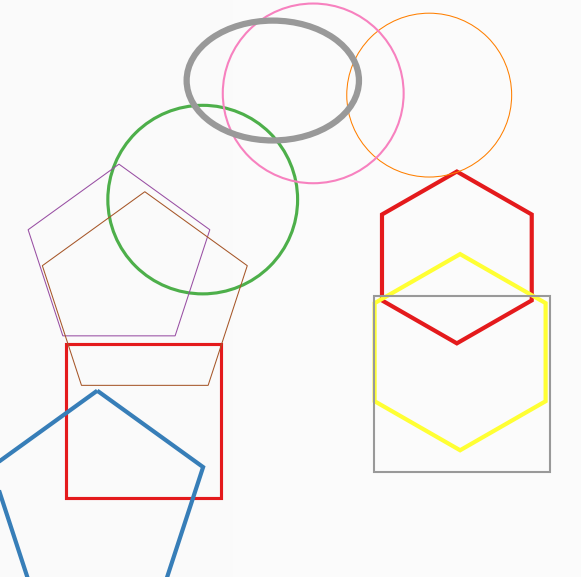[{"shape": "square", "thickness": 1.5, "radius": 0.67, "center": [0.247, 0.27]}, {"shape": "hexagon", "thickness": 2, "radius": 0.74, "center": [0.786, 0.553]}, {"shape": "pentagon", "thickness": 2, "radius": 0.96, "center": [0.167, 0.131]}, {"shape": "circle", "thickness": 1.5, "radius": 0.82, "center": [0.349, 0.654]}, {"shape": "pentagon", "thickness": 0.5, "radius": 0.82, "center": [0.205, 0.551]}, {"shape": "circle", "thickness": 0.5, "radius": 0.71, "center": [0.738, 0.834]}, {"shape": "hexagon", "thickness": 2, "radius": 0.85, "center": [0.792, 0.389]}, {"shape": "pentagon", "thickness": 0.5, "radius": 0.93, "center": [0.249, 0.482]}, {"shape": "circle", "thickness": 1, "radius": 0.78, "center": [0.539, 0.837]}, {"shape": "square", "thickness": 1, "radius": 0.76, "center": [0.795, 0.334]}, {"shape": "oval", "thickness": 3, "radius": 0.74, "center": [0.469, 0.86]}]